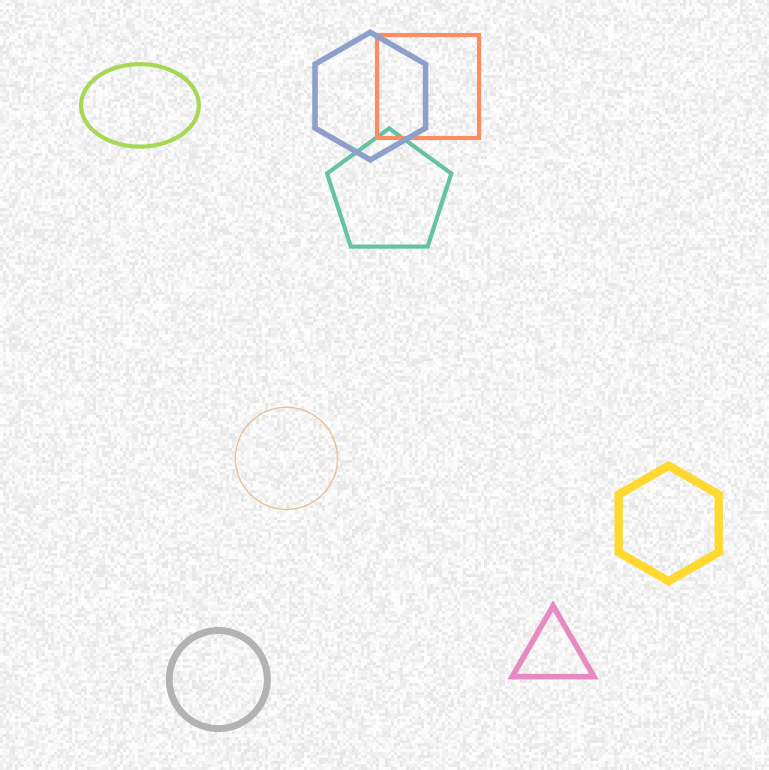[{"shape": "pentagon", "thickness": 1.5, "radius": 0.42, "center": [0.505, 0.748]}, {"shape": "square", "thickness": 1.5, "radius": 0.33, "center": [0.556, 0.888]}, {"shape": "hexagon", "thickness": 2, "radius": 0.41, "center": [0.481, 0.875]}, {"shape": "triangle", "thickness": 2, "radius": 0.31, "center": [0.718, 0.152]}, {"shape": "oval", "thickness": 1.5, "radius": 0.38, "center": [0.182, 0.863]}, {"shape": "hexagon", "thickness": 3, "radius": 0.37, "center": [0.868, 0.32]}, {"shape": "circle", "thickness": 0.5, "radius": 0.33, "center": [0.372, 0.405]}, {"shape": "circle", "thickness": 2.5, "radius": 0.32, "center": [0.283, 0.117]}]